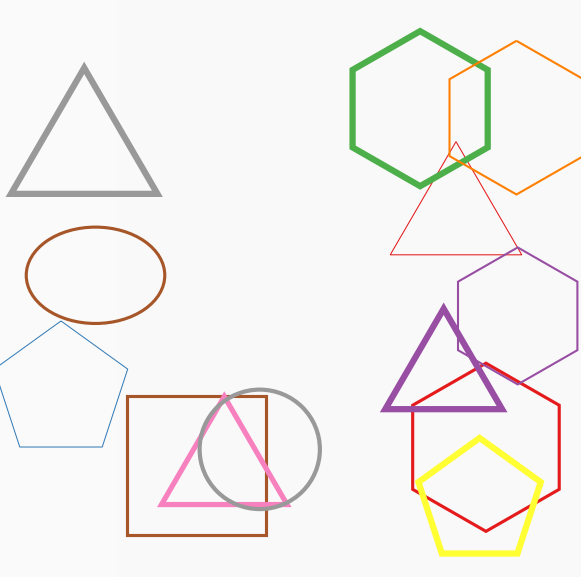[{"shape": "triangle", "thickness": 0.5, "radius": 0.65, "center": [0.785, 0.623]}, {"shape": "hexagon", "thickness": 1.5, "radius": 0.73, "center": [0.836, 0.225]}, {"shape": "pentagon", "thickness": 0.5, "radius": 0.6, "center": [0.105, 0.323]}, {"shape": "hexagon", "thickness": 3, "radius": 0.67, "center": [0.723, 0.811]}, {"shape": "hexagon", "thickness": 1, "radius": 0.59, "center": [0.891, 0.452]}, {"shape": "triangle", "thickness": 3, "radius": 0.58, "center": [0.763, 0.349]}, {"shape": "hexagon", "thickness": 1, "radius": 0.67, "center": [0.889, 0.795]}, {"shape": "pentagon", "thickness": 3, "radius": 0.55, "center": [0.825, 0.13]}, {"shape": "square", "thickness": 1.5, "radius": 0.6, "center": [0.338, 0.193]}, {"shape": "oval", "thickness": 1.5, "radius": 0.6, "center": [0.164, 0.522]}, {"shape": "triangle", "thickness": 2.5, "radius": 0.62, "center": [0.386, 0.188]}, {"shape": "triangle", "thickness": 3, "radius": 0.73, "center": [0.145, 0.736]}, {"shape": "circle", "thickness": 2, "radius": 0.52, "center": [0.447, 0.221]}]